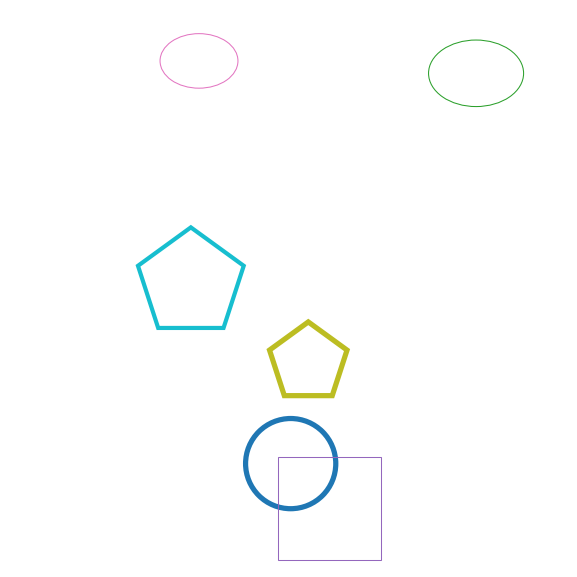[{"shape": "circle", "thickness": 2.5, "radius": 0.39, "center": [0.503, 0.196]}, {"shape": "oval", "thickness": 0.5, "radius": 0.41, "center": [0.824, 0.872]}, {"shape": "square", "thickness": 0.5, "radius": 0.45, "center": [0.571, 0.119]}, {"shape": "oval", "thickness": 0.5, "radius": 0.34, "center": [0.345, 0.894]}, {"shape": "pentagon", "thickness": 2.5, "radius": 0.35, "center": [0.534, 0.371]}, {"shape": "pentagon", "thickness": 2, "radius": 0.48, "center": [0.33, 0.509]}]